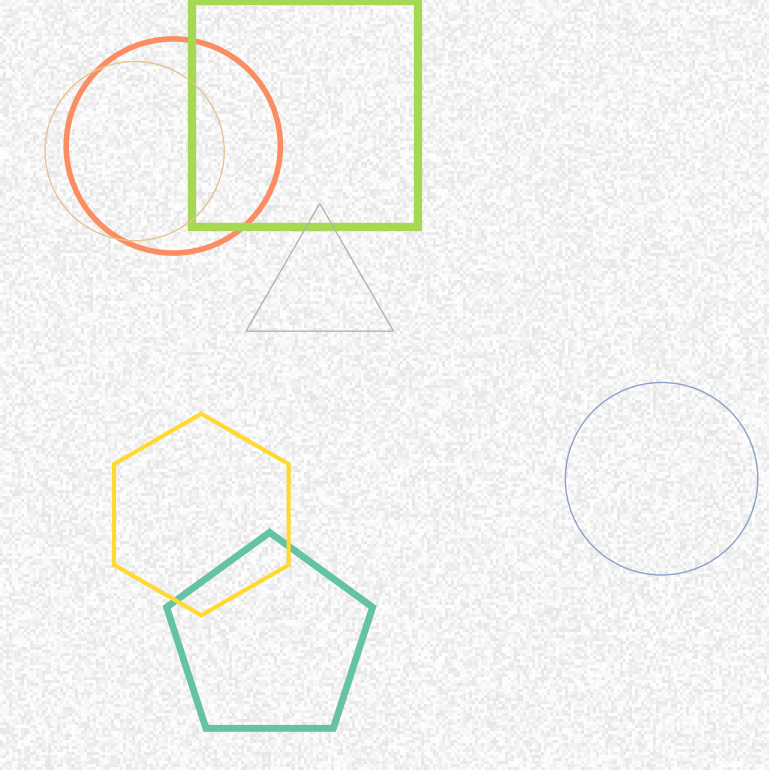[{"shape": "pentagon", "thickness": 2.5, "radius": 0.7, "center": [0.35, 0.168]}, {"shape": "circle", "thickness": 2, "radius": 0.7, "center": [0.225, 0.81]}, {"shape": "circle", "thickness": 0.5, "radius": 0.63, "center": [0.859, 0.378]}, {"shape": "square", "thickness": 3, "radius": 0.74, "center": [0.396, 0.852]}, {"shape": "hexagon", "thickness": 1.5, "radius": 0.65, "center": [0.261, 0.332]}, {"shape": "circle", "thickness": 0.5, "radius": 0.58, "center": [0.175, 0.804]}, {"shape": "triangle", "thickness": 0.5, "radius": 0.55, "center": [0.415, 0.625]}]